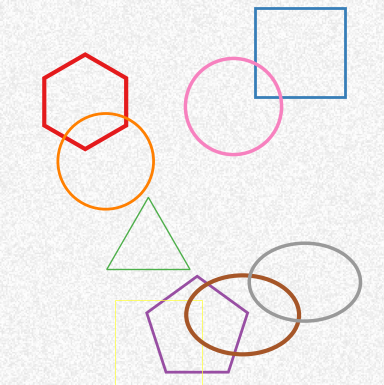[{"shape": "hexagon", "thickness": 3, "radius": 0.61, "center": [0.221, 0.736]}, {"shape": "square", "thickness": 2, "radius": 0.58, "center": [0.779, 0.863]}, {"shape": "triangle", "thickness": 1, "radius": 0.62, "center": [0.385, 0.362]}, {"shape": "pentagon", "thickness": 2, "radius": 0.69, "center": [0.512, 0.145]}, {"shape": "circle", "thickness": 2, "radius": 0.62, "center": [0.275, 0.581]}, {"shape": "square", "thickness": 0.5, "radius": 0.57, "center": [0.412, 0.107]}, {"shape": "oval", "thickness": 3, "radius": 0.73, "center": [0.63, 0.182]}, {"shape": "circle", "thickness": 2.5, "radius": 0.62, "center": [0.606, 0.723]}, {"shape": "oval", "thickness": 2.5, "radius": 0.72, "center": [0.792, 0.267]}]